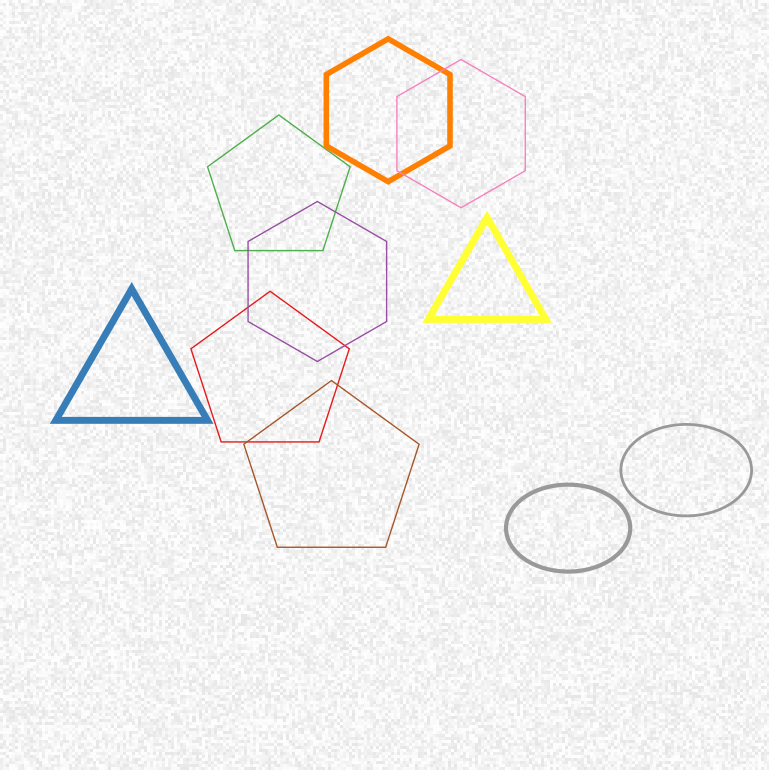[{"shape": "pentagon", "thickness": 0.5, "radius": 0.54, "center": [0.351, 0.514]}, {"shape": "triangle", "thickness": 2.5, "radius": 0.57, "center": [0.171, 0.511]}, {"shape": "pentagon", "thickness": 0.5, "radius": 0.49, "center": [0.362, 0.753]}, {"shape": "hexagon", "thickness": 0.5, "radius": 0.52, "center": [0.412, 0.634]}, {"shape": "hexagon", "thickness": 2, "radius": 0.46, "center": [0.504, 0.857]}, {"shape": "triangle", "thickness": 2.5, "radius": 0.44, "center": [0.633, 0.629]}, {"shape": "pentagon", "thickness": 0.5, "radius": 0.6, "center": [0.43, 0.386]}, {"shape": "hexagon", "thickness": 0.5, "radius": 0.48, "center": [0.599, 0.826]}, {"shape": "oval", "thickness": 1, "radius": 0.42, "center": [0.891, 0.389]}, {"shape": "oval", "thickness": 1.5, "radius": 0.4, "center": [0.738, 0.314]}]